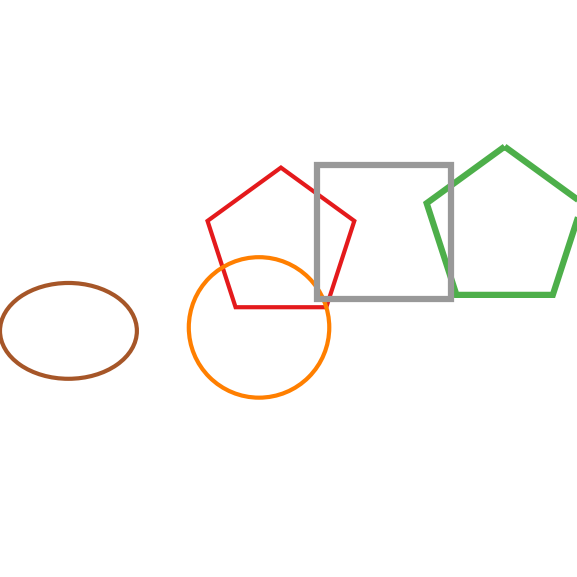[{"shape": "pentagon", "thickness": 2, "radius": 0.67, "center": [0.486, 0.575]}, {"shape": "pentagon", "thickness": 3, "radius": 0.71, "center": [0.874, 0.603]}, {"shape": "circle", "thickness": 2, "radius": 0.61, "center": [0.449, 0.432]}, {"shape": "oval", "thickness": 2, "radius": 0.59, "center": [0.119, 0.426]}, {"shape": "square", "thickness": 3, "radius": 0.58, "center": [0.665, 0.598]}]